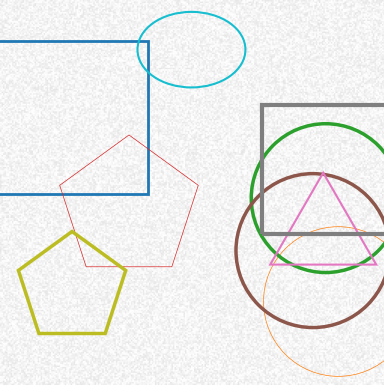[{"shape": "square", "thickness": 2, "radius": 0.99, "center": [0.185, 0.694]}, {"shape": "circle", "thickness": 0.5, "radius": 0.97, "center": [0.879, 0.217]}, {"shape": "circle", "thickness": 2.5, "radius": 0.97, "center": [0.846, 0.485]}, {"shape": "pentagon", "thickness": 0.5, "radius": 0.95, "center": [0.335, 0.46]}, {"shape": "circle", "thickness": 2.5, "radius": 1.0, "center": [0.813, 0.349]}, {"shape": "triangle", "thickness": 1.5, "radius": 0.79, "center": [0.84, 0.392]}, {"shape": "square", "thickness": 3, "radius": 0.84, "center": [0.847, 0.56]}, {"shape": "pentagon", "thickness": 2.5, "radius": 0.73, "center": [0.187, 0.252]}, {"shape": "oval", "thickness": 1.5, "radius": 0.7, "center": [0.497, 0.871]}]